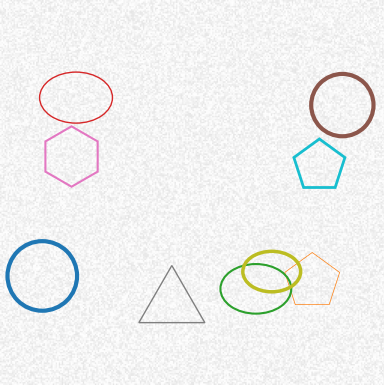[{"shape": "circle", "thickness": 3, "radius": 0.45, "center": [0.11, 0.283]}, {"shape": "pentagon", "thickness": 0.5, "radius": 0.37, "center": [0.811, 0.269]}, {"shape": "oval", "thickness": 1.5, "radius": 0.46, "center": [0.665, 0.25]}, {"shape": "oval", "thickness": 1, "radius": 0.47, "center": [0.198, 0.746]}, {"shape": "circle", "thickness": 3, "radius": 0.4, "center": [0.889, 0.727]}, {"shape": "hexagon", "thickness": 1.5, "radius": 0.39, "center": [0.186, 0.593]}, {"shape": "triangle", "thickness": 1, "radius": 0.49, "center": [0.446, 0.211]}, {"shape": "oval", "thickness": 2.5, "radius": 0.38, "center": [0.706, 0.295]}, {"shape": "pentagon", "thickness": 2, "radius": 0.35, "center": [0.83, 0.569]}]